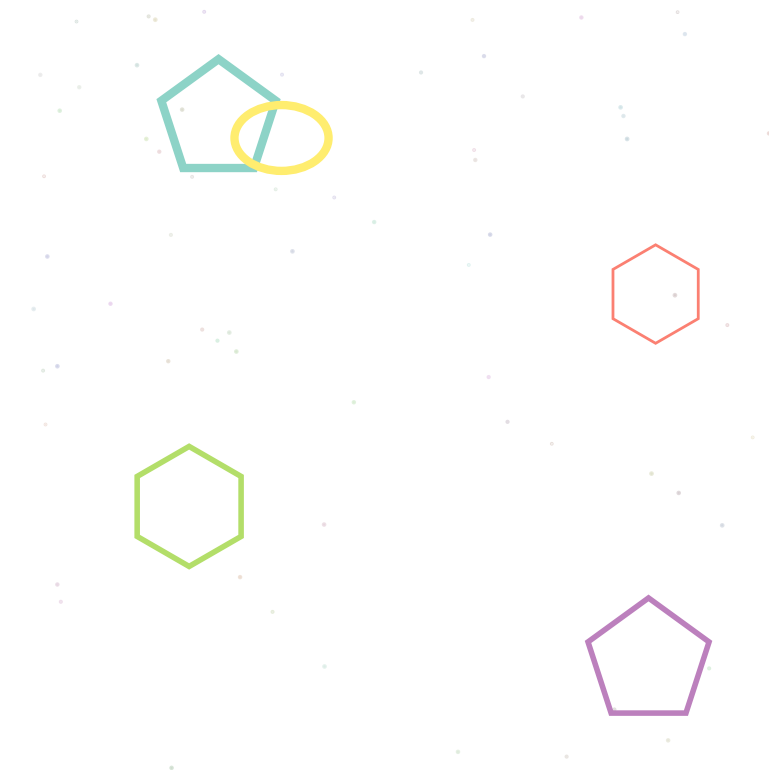[{"shape": "pentagon", "thickness": 3, "radius": 0.39, "center": [0.284, 0.845]}, {"shape": "hexagon", "thickness": 1, "radius": 0.32, "center": [0.851, 0.618]}, {"shape": "hexagon", "thickness": 2, "radius": 0.39, "center": [0.246, 0.342]}, {"shape": "pentagon", "thickness": 2, "radius": 0.41, "center": [0.842, 0.141]}, {"shape": "oval", "thickness": 3, "radius": 0.31, "center": [0.366, 0.821]}]